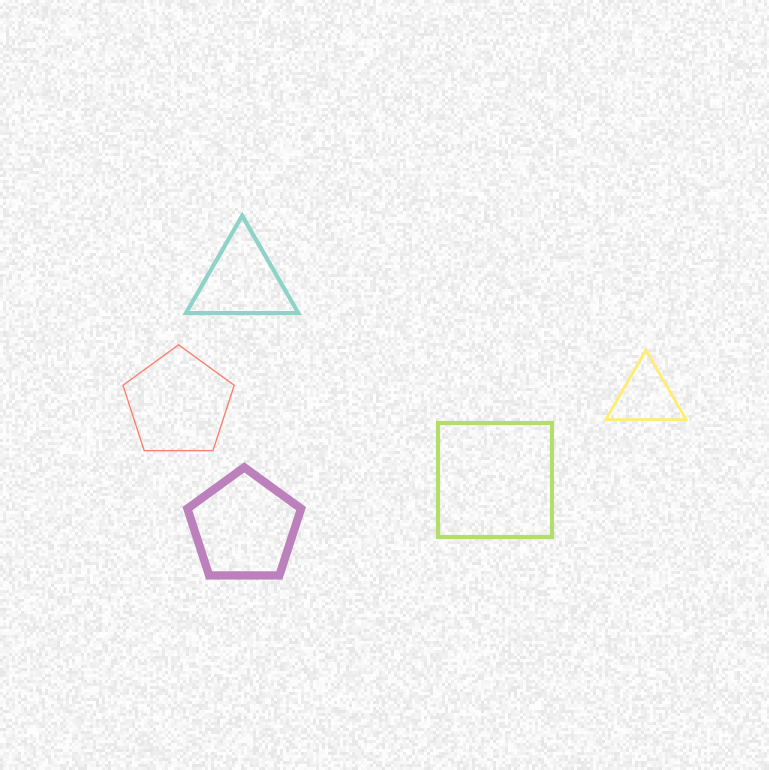[{"shape": "triangle", "thickness": 1.5, "radius": 0.42, "center": [0.315, 0.636]}, {"shape": "pentagon", "thickness": 0.5, "radius": 0.38, "center": [0.232, 0.476]}, {"shape": "square", "thickness": 1.5, "radius": 0.37, "center": [0.643, 0.376]}, {"shape": "pentagon", "thickness": 3, "radius": 0.39, "center": [0.317, 0.315]}, {"shape": "triangle", "thickness": 1, "radius": 0.3, "center": [0.839, 0.485]}]